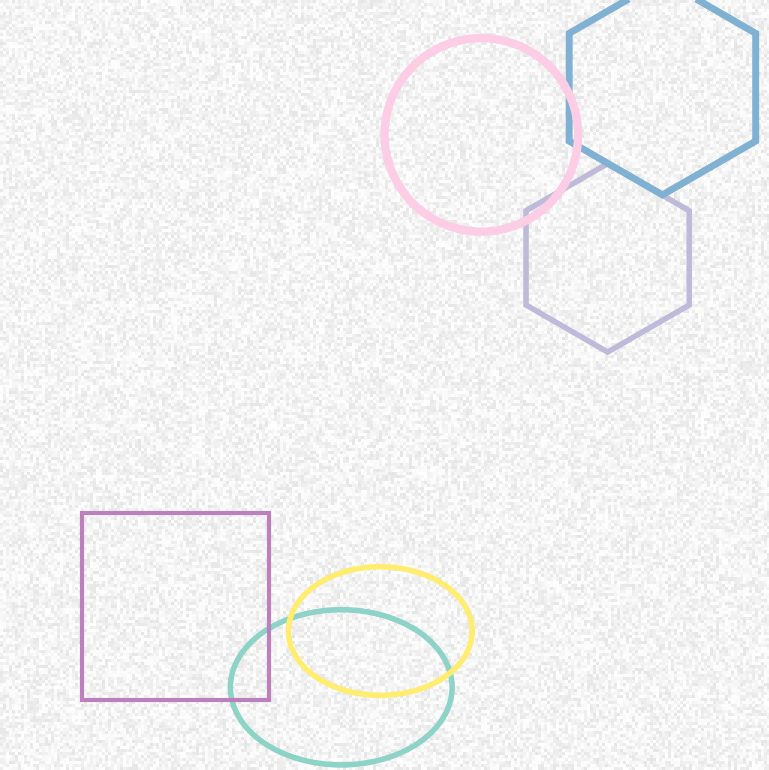[{"shape": "oval", "thickness": 2, "radius": 0.72, "center": [0.443, 0.107]}, {"shape": "hexagon", "thickness": 2, "radius": 0.61, "center": [0.789, 0.665]}, {"shape": "hexagon", "thickness": 2.5, "radius": 0.7, "center": [0.86, 0.887]}, {"shape": "circle", "thickness": 3, "radius": 0.63, "center": [0.625, 0.825]}, {"shape": "square", "thickness": 1.5, "radius": 0.61, "center": [0.228, 0.213]}, {"shape": "oval", "thickness": 2, "radius": 0.6, "center": [0.494, 0.18]}]